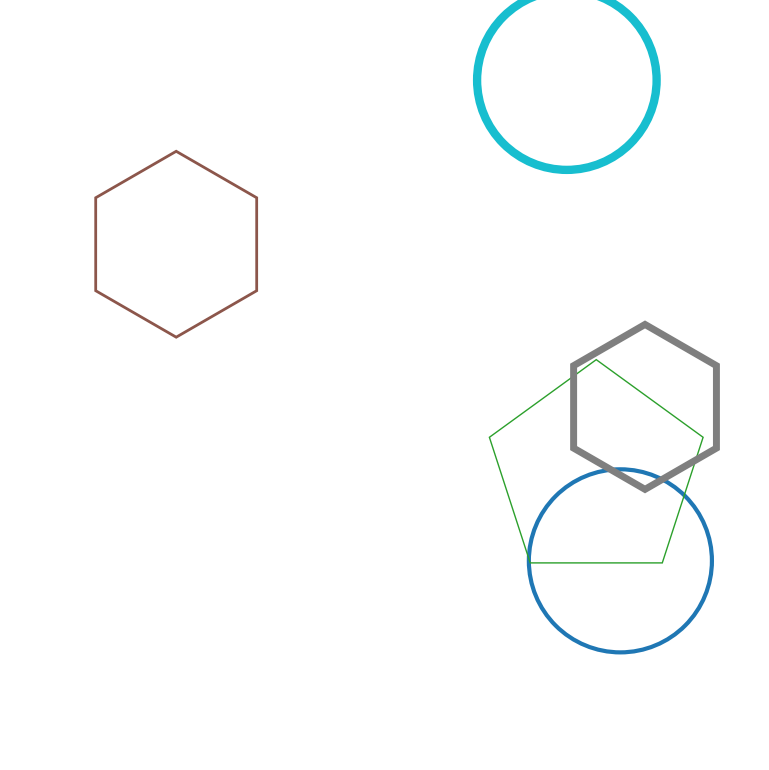[{"shape": "circle", "thickness": 1.5, "radius": 0.59, "center": [0.806, 0.272]}, {"shape": "pentagon", "thickness": 0.5, "radius": 0.73, "center": [0.774, 0.387]}, {"shape": "hexagon", "thickness": 1, "radius": 0.6, "center": [0.229, 0.683]}, {"shape": "hexagon", "thickness": 2.5, "radius": 0.54, "center": [0.838, 0.472]}, {"shape": "circle", "thickness": 3, "radius": 0.58, "center": [0.736, 0.896]}]